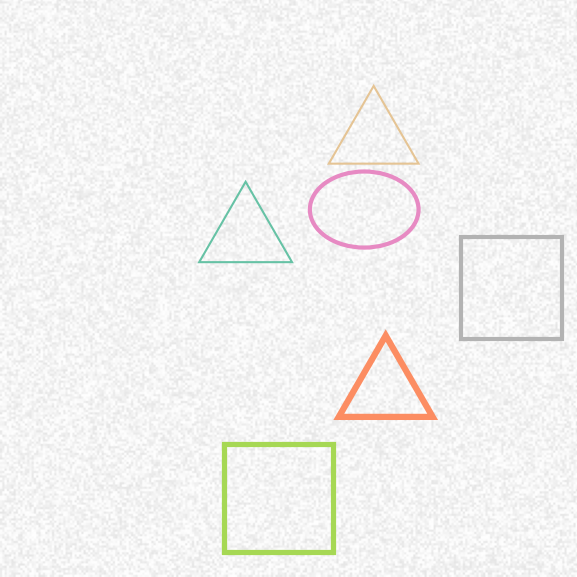[{"shape": "triangle", "thickness": 1, "radius": 0.46, "center": [0.425, 0.592]}, {"shape": "triangle", "thickness": 3, "radius": 0.47, "center": [0.668, 0.324]}, {"shape": "oval", "thickness": 2, "radius": 0.47, "center": [0.631, 0.636]}, {"shape": "square", "thickness": 2.5, "radius": 0.47, "center": [0.482, 0.137]}, {"shape": "triangle", "thickness": 1, "radius": 0.45, "center": [0.647, 0.761]}, {"shape": "square", "thickness": 2, "radius": 0.44, "center": [0.886, 0.5]}]